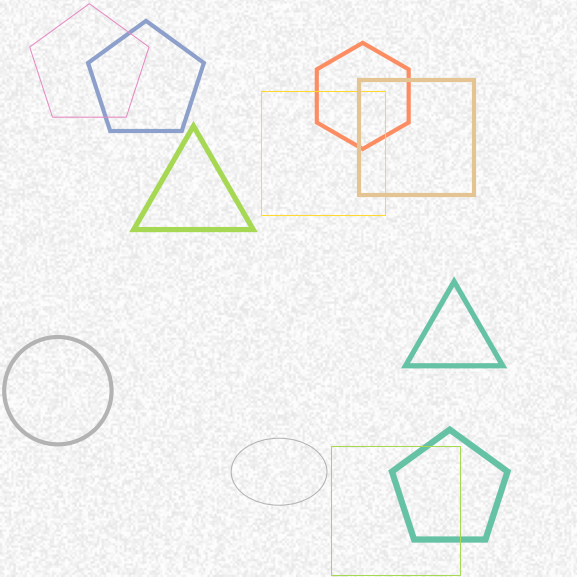[{"shape": "pentagon", "thickness": 3, "radius": 0.53, "center": [0.779, 0.15]}, {"shape": "triangle", "thickness": 2.5, "radius": 0.49, "center": [0.786, 0.414]}, {"shape": "hexagon", "thickness": 2, "radius": 0.46, "center": [0.628, 0.833]}, {"shape": "pentagon", "thickness": 2, "radius": 0.53, "center": [0.253, 0.858]}, {"shape": "pentagon", "thickness": 0.5, "radius": 0.54, "center": [0.155, 0.884]}, {"shape": "triangle", "thickness": 2.5, "radius": 0.6, "center": [0.335, 0.661]}, {"shape": "square", "thickness": 0.5, "radius": 0.56, "center": [0.685, 0.115]}, {"shape": "square", "thickness": 0.5, "radius": 0.54, "center": [0.56, 0.734]}, {"shape": "square", "thickness": 2, "radius": 0.5, "center": [0.722, 0.761]}, {"shape": "oval", "thickness": 0.5, "radius": 0.41, "center": [0.483, 0.182]}, {"shape": "circle", "thickness": 2, "radius": 0.46, "center": [0.1, 0.323]}]